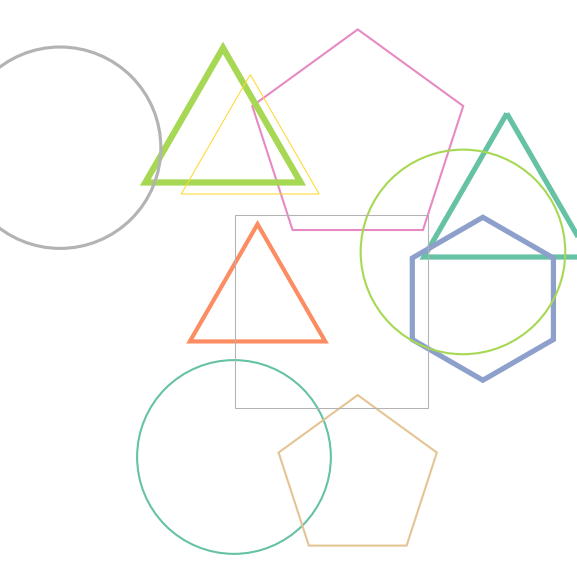[{"shape": "circle", "thickness": 1, "radius": 0.84, "center": [0.405, 0.208]}, {"shape": "triangle", "thickness": 2.5, "radius": 0.83, "center": [0.878, 0.637]}, {"shape": "triangle", "thickness": 2, "radius": 0.68, "center": [0.446, 0.476]}, {"shape": "hexagon", "thickness": 2.5, "radius": 0.71, "center": [0.836, 0.482]}, {"shape": "pentagon", "thickness": 1, "radius": 0.96, "center": [0.619, 0.756]}, {"shape": "triangle", "thickness": 3, "radius": 0.78, "center": [0.386, 0.761]}, {"shape": "circle", "thickness": 1, "radius": 0.89, "center": [0.802, 0.563]}, {"shape": "triangle", "thickness": 0.5, "radius": 0.69, "center": [0.433, 0.732]}, {"shape": "pentagon", "thickness": 1, "radius": 0.72, "center": [0.619, 0.171]}, {"shape": "square", "thickness": 0.5, "radius": 0.83, "center": [0.574, 0.46]}, {"shape": "circle", "thickness": 1.5, "radius": 0.87, "center": [0.104, 0.743]}]